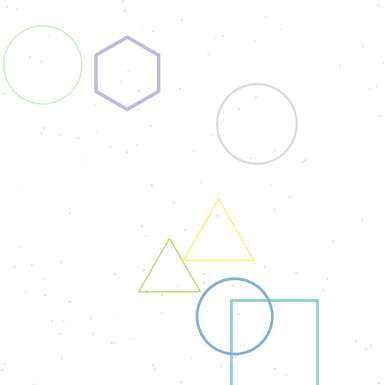[{"shape": "square", "thickness": 2, "radius": 0.56, "center": [0.712, 0.109]}, {"shape": "hexagon", "thickness": 2.5, "radius": 0.47, "center": [0.331, 0.81]}, {"shape": "circle", "thickness": 2, "radius": 0.49, "center": [0.61, 0.178]}, {"shape": "triangle", "thickness": 1, "radius": 0.46, "center": [0.44, 0.288]}, {"shape": "circle", "thickness": 1.5, "radius": 0.52, "center": [0.667, 0.678]}, {"shape": "circle", "thickness": 1, "radius": 0.51, "center": [0.111, 0.832]}, {"shape": "triangle", "thickness": 1, "radius": 0.53, "center": [0.568, 0.377]}]